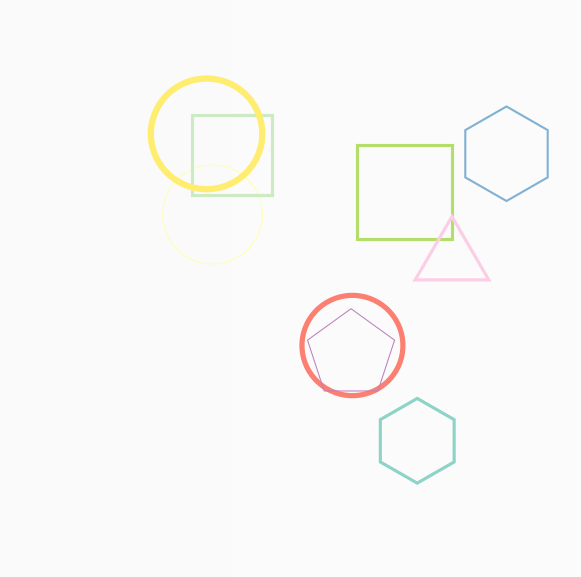[{"shape": "hexagon", "thickness": 1.5, "radius": 0.37, "center": [0.718, 0.236]}, {"shape": "circle", "thickness": 0.5, "radius": 0.43, "center": [0.366, 0.628]}, {"shape": "circle", "thickness": 2.5, "radius": 0.43, "center": [0.606, 0.401]}, {"shape": "hexagon", "thickness": 1, "radius": 0.41, "center": [0.871, 0.733]}, {"shape": "square", "thickness": 1.5, "radius": 0.41, "center": [0.696, 0.667]}, {"shape": "triangle", "thickness": 1.5, "radius": 0.37, "center": [0.778, 0.551]}, {"shape": "pentagon", "thickness": 0.5, "radius": 0.39, "center": [0.604, 0.386]}, {"shape": "square", "thickness": 1.5, "radius": 0.35, "center": [0.399, 0.731]}, {"shape": "circle", "thickness": 3, "radius": 0.48, "center": [0.355, 0.767]}]